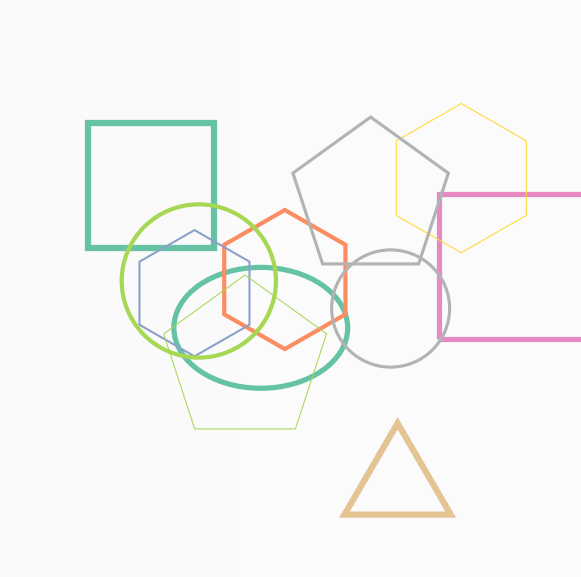[{"shape": "oval", "thickness": 2.5, "radius": 0.75, "center": [0.449, 0.431]}, {"shape": "square", "thickness": 3, "radius": 0.54, "center": [0.259, 0.678]}, {"shape": "hexagon", "thickness": 2, "radius": 0.6, "center": [0.49, 0.515]}, {"shape": "hexagon", "thickness": 1, "radius": 0.55, "center": [0.335, 0.491]}, {"shape": "square", "thickness": 2.5, "radius": 0.63, "center": [0.882, 0.537]}, {"shape": "circle", "thickness": 2, "radius": 0.66, "center": [0.342, 0.513]}, {"shape": "pentagon", "thickness": 0.5, "radius": 0.74, "center": [0.422, 0.376]}, {"shape": "hexagon", "thickness": 0.5, "radius": 0.65, "center": [0.794, 0.691]}, {"shape": "triangle", "thickness": 3, "radius": 0.53, "center": [0.684, 0.161]}, {"shape": "circle", "thickness": 1.5, "radius": 0.51, "center": [0.672, 0.465]}, {"shape": "pentagon", "thickness": 1.5, "radius": 0.7, "center": [0.638, 0.656]}]